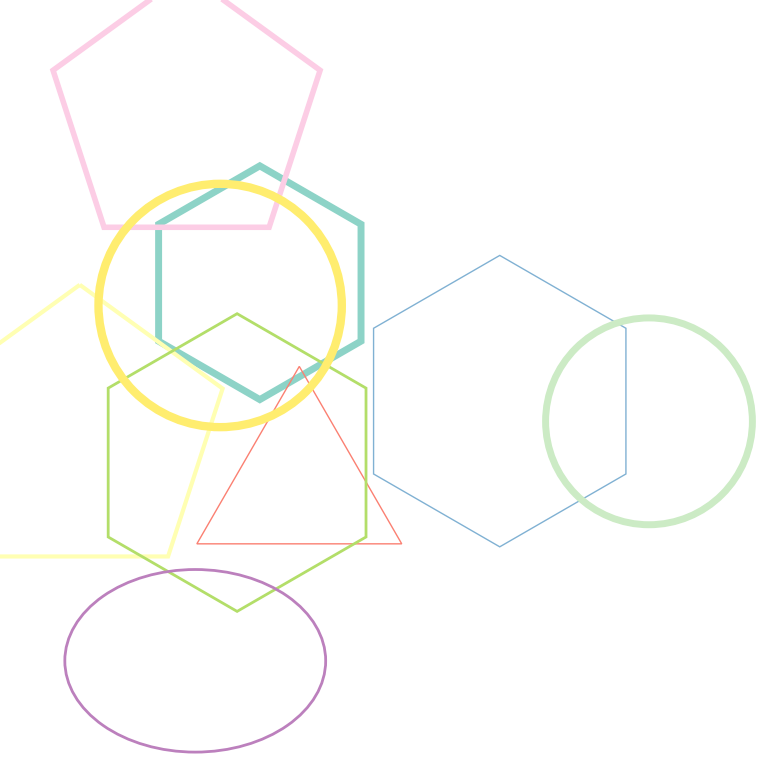[{"shape": "hexagon", "thickness": 2.5, "radius": 0.76, "center": [0.337, 0.633]}, {"shape": "pentagon", "thickness": 1.5, "radius": 0.98, "center": [0.104, 0.435]}, {"shape": "triangle", "thickness": 0.5, "radius": 0.77, "center": [0.389, 0.371]}, {"shape": "hexagon", "thickness": 0.5, "radius": 0.95, "center": [0.649, 0.479]}, {"shape": "hexagon", "thickness": 1, "radius": 0.97, "center": [0.308, 0.399]}, {"shape": "pentagon", "thickness": 2, "radius": 0.91, "center": [0.242, 0.852]}, {"shape": "oval", "thickness": 1, "radius": 0.85, "center": [0.254, 0.142]}, {"shape": "circle", "thickness": 2.5, "radius": 0.67, "center": [0.843, 0.453]}, {"shape": "circle", "thickness": 3, "radius": 0.79, "center": [0.286, 0.603]}]